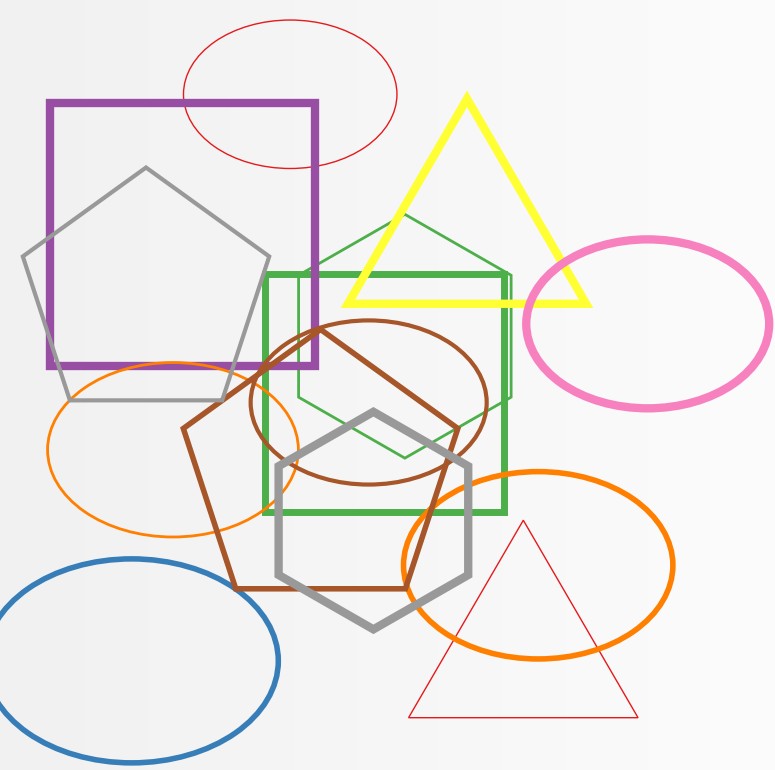[{"shape": "triangle", "thickness": 0.5, "radius": 0.85, "center": [0.675, 0.153]}, {"shape": "oval", "thickness": 0.5, "radius": 0.69, "center": [0.374, 0.878]}, {"shape": "oval", "thickness": 2, "radius": 0.95, "center": [0.17, 0.142]}, {"shape": "hexagon", "thickness": 1, "radius": 0.79, "center": [0.522, 0.563]}, {"shape": "square", "thickness": 2.5, "radius": 0.77, "center": [0.496, 0.49]}, {"shape": "square", "thickness": 3, "radius": 0.86, "center": [0.236, 0.696]}, {"shape": "oval", "thickness": 2, "radius": 0.87, "center": [0.694, 0.266]}, {"shape": "oval", "thickness": 1, "radius": 0.81, "center": [0.223, 0.416]}, {"shape": "triangle", "thickness": 3, "radius": 0.89, "center": [0.603, 0.694]}, {"shape": "pentagon", "thickness": 2, "radius": 0.93, "center": [0.414, 0.386]}, {"shape": "oval", "thickness": 1.5, "radius": 0.76, "center": [0.476, 0.477]}, {"shape": "oval", "thickness": 3, "radius": 0.78, "center": [0.836, 0.579]}, {"shape": "hexagon", "thickness": 3, "radius": 0.71, "center": [0.482, 0.324]}, {"shape": "pentagon", "thickness": 1.5, "radius": 0.84, "center": [0.188, 0.615]}]